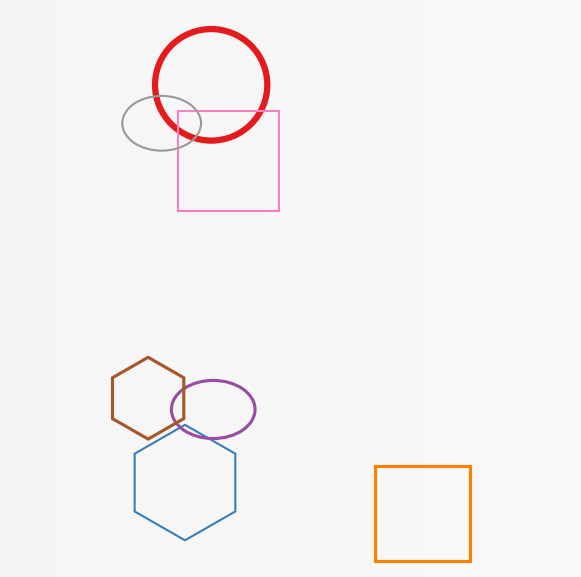[{"shape": "circle", "thickness": 3, "radius": 0.48, "center": [0.363, 0.852]}, {"shape": "hexagon", "thickness": 1, "radius": 0.5, "center": [0.318, 0.164]}, {"shape": "oval", "thickness": 1.5, "radius": 0.36, "center": [0.367, 0.29]}, {"shape": "square", "thickness": 1.5, "radius": 0.41, "center": [0.727, 0.11]}, {"shape": "hexagon", "thickness": 1.5, "radius": 0.35, "center": [0.255, 0.31]}, {"shape": "square", "thickness": 1, "radius": 0.43, "center": [0.393, 0.72]}, {"shape": "oval", "thickness": 1, "radius": 0.34, "center": [0.278, 0.786]}]